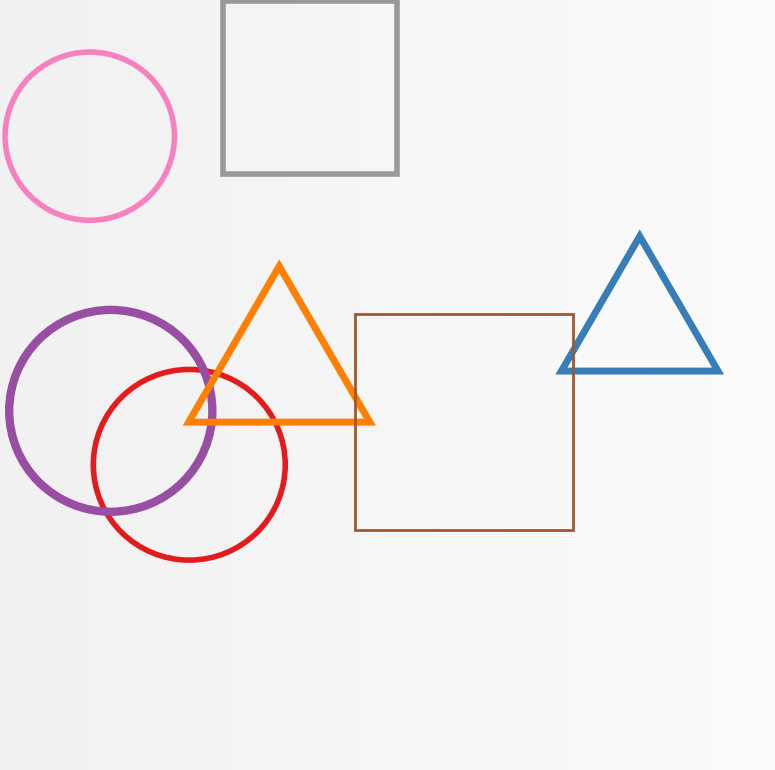[{"shape": "circle", "thickness": 2, "radius": 0.62, "center": [0.244, 0.396]}, {"shape": "triangle", "thickness": 2.5, "radius": 0.58, "center": [0.825, 0.576]}, {"shape": "circle", "thickness": 3, "radius": 0.66, "center": [0.143, 0.466]}, {"shape": "triangle", "thickness": 2.5, "radius": 0.67, "center": [0.36, 0.519]}, {"shape": "square", "thickness": 1, "radius": 0.7, "center": [0.598, 0.452]}, {"shape": "circle", "thickness": 2, "radius": 0.55, "center": [0.116, 0.823]}, {"shape": "square", "thickness": 2, "radius": 0.56, "center": [0.4, 0.886]}]